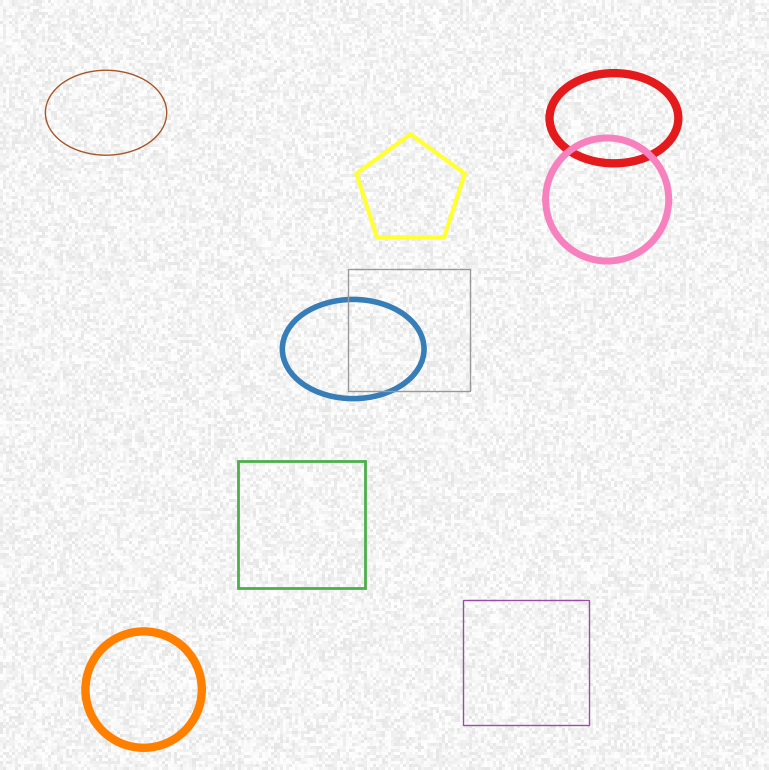[{"shape": "oval", "thickness": 3, "radius": 0.42, "center": [0.797, 0.846]}, {"shape": "oval", "thickness": 2, "radius": 0.46, "center": [0.459, 0.547]}, {"shape": "square", "thickness": 1, "radius": 0.41, "center": [0.392, 0.319]}, {"shape": "square", "thickness": 0.5, "radius": 0.41, "center": [0.683, 0.14]}, {"shape": "circle", "thickness": 3, "radius": 0.38, "center": [0.187, 0.104]}, {"shape": "pentagon", "thickness": 1.5, "radius": 0.37, "center": [0.533, 0.752]}, {"shape": "oval", "thickness": 0.5, "radius": 0.39, "center": [0.138, 0.854]}, {"shape": "circle", "thickness": 2.5, "radius": 0.4, "center": [0.789, 0.741]}, {"shape": "square", "thickness": 0.5, "radius": 0.4, "center": [0.531, 0.571]}]